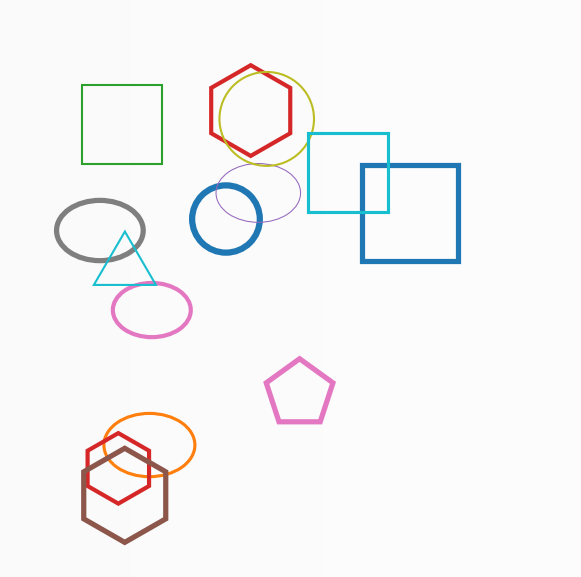[{"shape": "square", "thickness": 2.5, "radius": 0.42, "center": [0.705, 0.631]}, {"shape": "circle", "thickness": 3, "radius": 0.29, "center": [0.389, 0.62]}, {"shape": "oval", "thickness": 1.5, "radius": 0.39, "center": [0.257, 0.228]}, {"shape": "square", "thickness": 1, "radius": 0.34, "center": [0.21, 0.784]}, {"shape": "hexagon", "thickness": 2, "radius": 0.39, "center": [0.431, 0.808]}, {"shape": "hexagon", "thickness": 2, "radius": 0.31, "center": [0.204, 0.188]}, {"shape": "oval", "thickness": 0.5, "radius": 0.36, "center": [0.444, 0.665]}, {"shape": "hexagon", "thickness": 2.5, "radius": 0.41, "center": [0.215, 0.141]}, {"shape": "pentagon", "thickness": 2.5, "radius": 0.3, "center": [0.515, 0.318]}, {"shape": "oval", "thickness": 2, "radius": 0.34, "center": [0.261, 0.462]}, {"shape": "oval", "thickness": 2.5, "radius": 0.37, "center": [0.172, 0.6]}, {"shape": "circle", "thickness": 1, "radius": 0.41, "center": [0.459, 0.793]}, {"shape": "square", "thickness": 1.5, "radius": 0.34, "center": [0.599, 0.701]}, {"shape": "triangle", "thickness": 1, "radius": 0.31, "center": [0.215, 0.537]}]